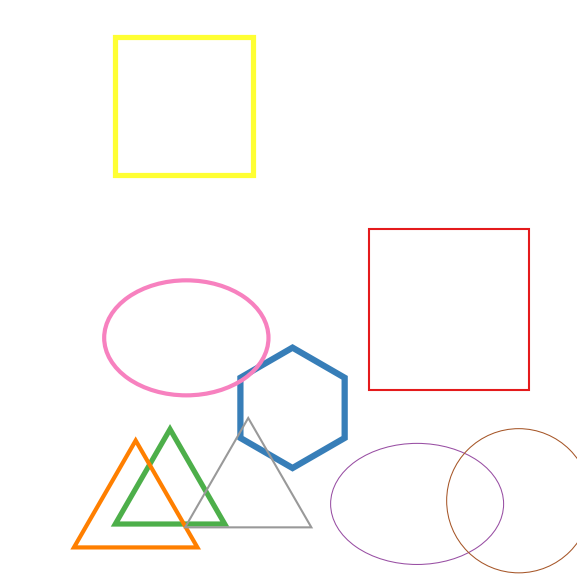[{"shape": "square", "thickness": 1, "radius": 0.69, "center": [0.777, 0.463]}, {"shape": "hexagon", "thickness": 3, "radius": 0.52, "center": [0.507, 0.293]}, {"shape": "triangle", "thickness": 2.5, "radius": 0.55, "center": [0.294, 0.146]}, {"shape": "oval", "thickness": 0.5, "radius": 0.75, "center": [0.722, 0.127]}, {"shape": "triangle", "thickness": 2, "radius": 0.62, "center": [0.235, 0.113]}, {"shape": "square", "thickness": 2.5, "radius": 0.6, "center": [0.318, 0.816]}, {"shape": "circle", "thickness": 0.5, "radius": 0.62, "center": [0.898, 0.132]}, {"shape": "oval", "thickness": 2, "radius": 0.71, "center": [0.323, 0.414]}, {"shape": "triangle", "thickness": 1, "radius": 0.63, "center": [0.43, 0.149]}]